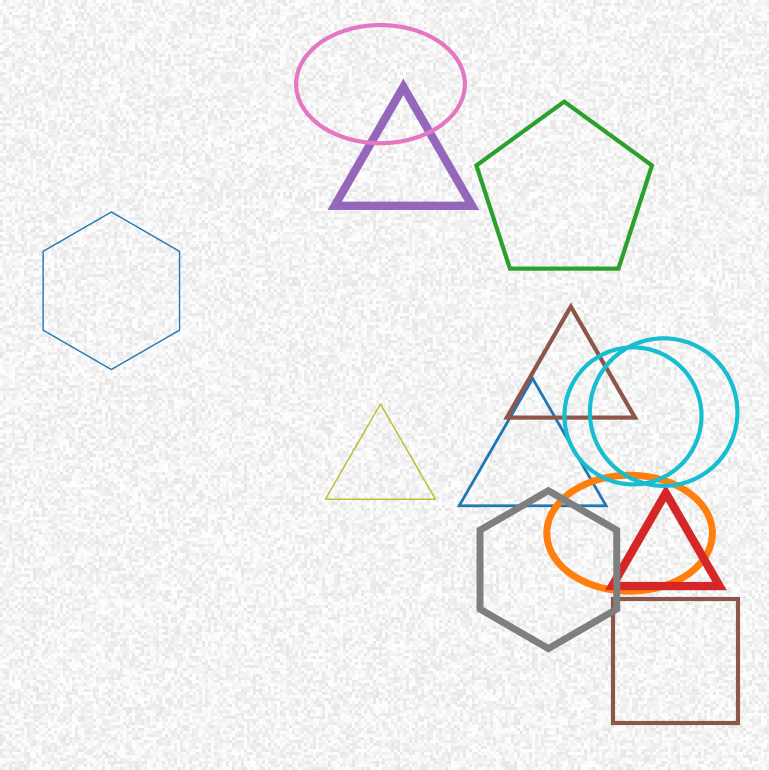[{"shape": "hexagon", "thickness": 0.5, "radius": 0.51, "center": [0.145, 0.622]}, {"shape": "triangle", "thickness": 1, "radius": 0.55, "center": [0.692, 0.398]}, {"shape": "oval", "thickness": 2.5, "radius": 0.54, "center": [0.818, 0.308]}, {"shape": "pentagon", "thickness": 1.5, "radius": 0.6, "center": [0.733, 0.748]}, {"shape": "triangle", "thickness": 3, "radius": 0.4, "center": [0.865, 0.279]}, {"shape": "triangle", "thickness": 3, "radius": 0.51, "center": [0.524, 0.784]}, {"shape": "square", "thickness": 1.5, "radius": 0.41, "center": [0.877, 0.142]}, {"shape": "triangle", "thickness": 1.5, "radius": 0.48, "center": [0.741, 0.506]}, {"shape": "oval", "thickness": 1.5, "radius": 0.55, "center": [0.494, 0.891]}, {"shape": "hexagon", "thickness": 2.5, "radius": 0.51, "center": [0.712, 0.26]}, {"shape": "triangle", "thickness": 0.5, "radius": 0.41, "center": [0.494, 0.393]}, {"shape": "circle", "thickness": 1.5, "radius": 0.44, "center": [0.822, 0.46]}, {"shape": "circle", "thickness": 1.5, "radius": 0.48, "center": [0.862, 0.465]}]